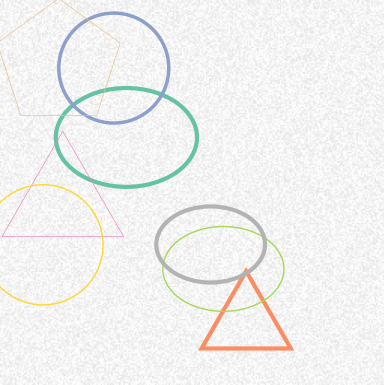[{"shape": "oval", "thickness": 3, "radius": 0.92, "center": [0.328, 0.643]}, {"shape": "triangle", "thickness": 3, "radius": 0.67, "center": [0.639, 0.162]}, {"shape": "circle", "thickness": 2.5, "radius": 0.71, "center": [0.296, 0.823]}, {"shape": "triangle", "thickness": 0.5, "radius": 0.91, "center": [0.163, 0.477]}, {"shape": "oval", "thickness": 1, "radius": 0.79, "center": [0.58, 0.302]}, {"shape": "circle", "thickness": 1, "radius": 0.78, "center": [0.112, 0.364]}, {"shape": "pentagon", "thickness": 0.5, "radius": 0.84, "center": [0.153, 0.836]}, {"shape": "oval", "thickness": 3, "radius": 0.71, "center": [0.547, 0.365]}]